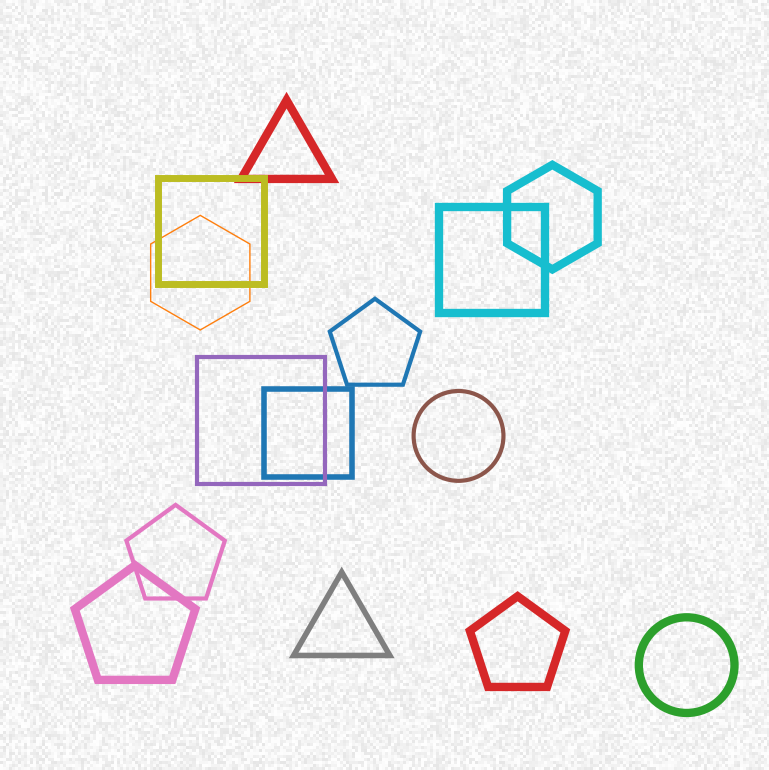[{"shape": "pentagon", "thickness": 1.5, "radius": 0.31, "center": [0.487, 0.55]}, {"shape": "square", "thickness": 2, "radius": 0.29, "center": [0.4, 0.438]}, {"shape": "hexagon", "thickness": 0.5, "radius": 0.37, "center": [0.26, 0.646]}, {"shape": "circle", "thickness": 3, "radius": 0.31, "center": [0.892, 0.136]}, {"shape": "triangle", "thickness": 3, "radius": 0.34, "center": [0.372, 0.802]}, {"shape": "pentagon", "thickness": 3, "radius": 0.33, "center": [0.672, 0.161]}, {"shape": "square", "thickness": 1.5, "radius": 0.41, "center": [0.339, 0.454]}, {"shape": "circle", "thickness": 1.5, "radius": 0.29, "center": [0.595, 0.434]}, {"shape": "pentagon", "thickness": 3, "radius": 0.41, "center": [0.175, 0.184]}, {"shape": "pentagon", "thickness": 1.5, "radius": 0.34, "center": [0.228, 0.277]}, {"shape": "triangle", "thickness": 2, "radius": 0.36, "center": [0.444, 0.185]}, {"shape": "square", "thickness": 2.5, "radius": 0.34, "center": [0.274, 0.7]}, {"shape": "square", "thickness": 3, "radius": 0.34, "center": [0.639, 0.662]}, {"shape": "hexagon", "thickness": 3, "radius": 0.34, "center": [0.717, 0.718]}]